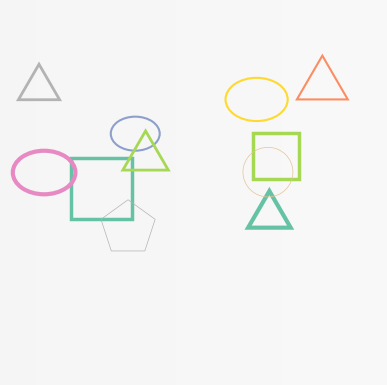[{"shape": "square", "thickness": 2.5, "radius": 0.39, "center": [0.261, 0.51]}, {"shape": "triangle", "thickness": 3, "radius": 0.32, "center": [0.695, 0.44]}, {"shape": "triangle", "thickness": 1.5, "radius": 0.38, "center": [0.832, 0.78]}, {"shape": "oval", "thickness": 1.5, "radius": 0.32, "center": [0.349, 0.653]}, {"shape": "oval", "thickness": 3, "radius": 0.4, "center": [0.114, 0.552]}, {"shape": "square", "thickness": 2.5, "radius": 0.3, "center": [0.713, 0.594]}, {"shape": "triangle", "thickness": 2, "radius": 0.34, "center": [0.376, 0.592]}, {"shape": "oval", "thickness": 1.5, "radius": 0.4, "center": [0.662, 0.742]}, {"shape": "circle", "thickness": 0.5, "radius": 0.32, "center": [0.691, 0.553]}, {"shape": "pentagon", "thickness": 0.5, "radius": 0.37, "center": [0.33, 0.408]}, {"shape": "triangle", "thickness": 2, "radius": 0.31, "center": [0.101, 0.772]}]